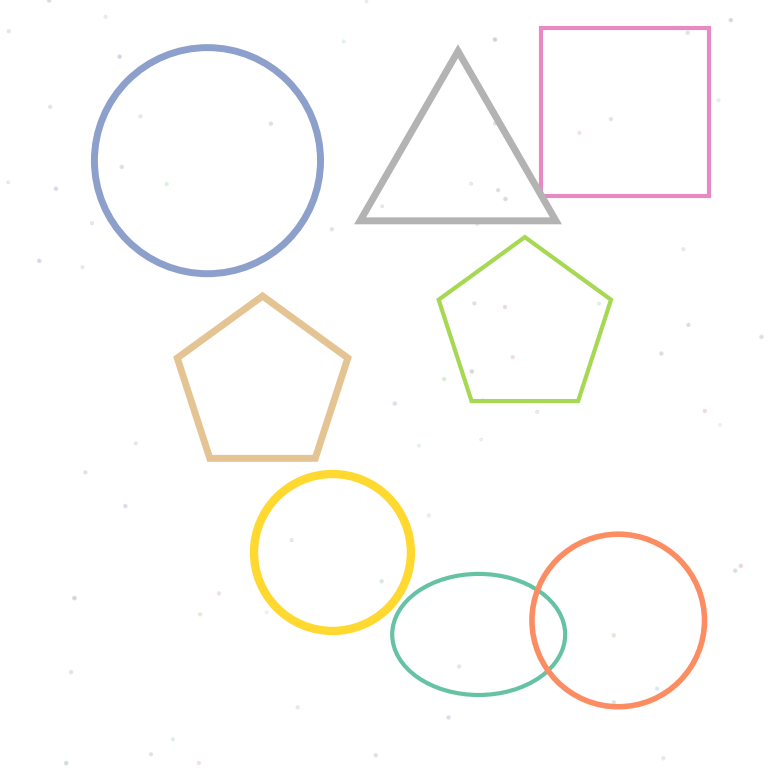[{"shape": "oval", "thickness": 1.5, "radius": 0.56, "center": [0.622, 0.176]}, {"shape": "circle", "thickness": 2, "radius": 0.56, "center": [0.803, 0.194]}, {"shape": "circle", "thickness": 2.5, "radius": 0.73, "center": [0.269, 0.791]}, {"shape": "square", "thickness": 1.5, "radius": 0.55, "center": [0.811, 0.855]}, {"shape": "pentagon", "thickness": 1.5, "radius": 0.59, "center": [0.682, 0.574]}, {"shape": "circle", "thickness": 3, "radius": 0.51, "center": [0.432, 0.282]}, {"shape": "pentagon", "thickness": 2.5, "radius": 0.58, "center": [0.341, 0.499]}, {"shape": "triangle", "thickness": 2.5, "radius": 0.73, "center": [0.595, 0.787]}]